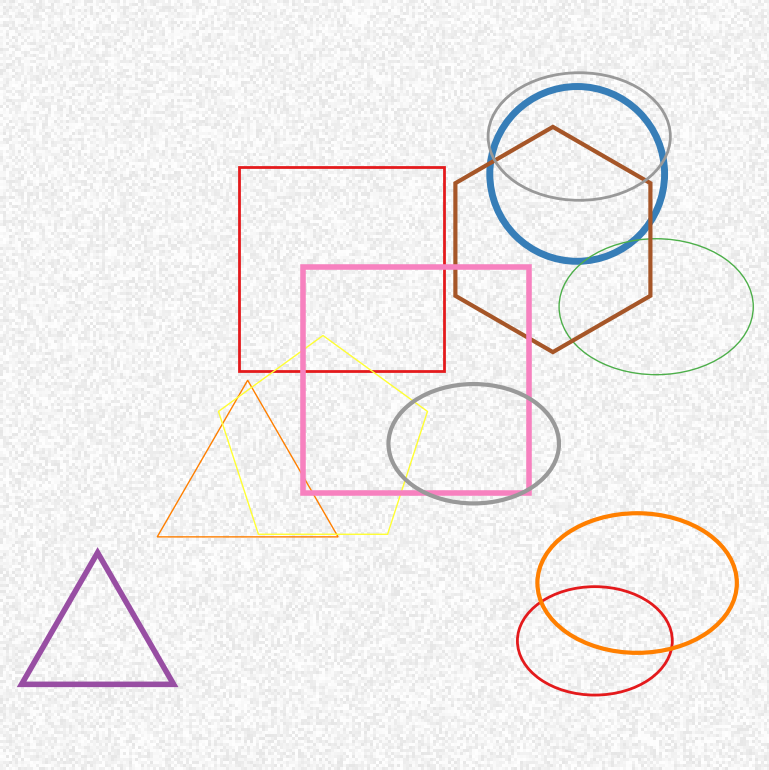[{"shape": "oval", "thickness": 1, "radius": 0.5, "center": [0.773, 0.168]}, {"shape": "square", "thickness": 1, "radius": 0.66, "center": [0.444, 0.651]}, {"shape": "circle", "thickness": 2.5, "radius": 0.57, "center": [0.75, 0.774]}, {"shape": "oval", "thickness": 0.5, "radius": 0.63, "center": [0.852, 0.602]}, {"shape": "triangle", "thickness": 2, "radius": 0.57, "center": [0.127, 0.168]}, {"shape": "oval", "thickness": 1.5, "radius": 0.65, "center": [0.827, 0.243]}, {"shape": "triangle", "thickness": 0.5, "radius": 0.68, "center": [0.322, 0.371]}, {"shape": "pentagon", "thickness": 0.5, "radius": 0.71, "center": [0.419, 0.422]}, {"shape": "hexagon", "thickness": 1.5, "radius": 0.73, "center": [0.718, 0.689]}, {"shape": "square", "thickness": 2, "radius": 0.73, "center": [0.541, 0.506]}, {"shape": "oval", "thickness": 1, "radius": 0.59, "center": [0.752, 0.823]}, {"shape": "oval", "thickness": 1.5, "radius": 0.55, "center": [0.615, 0.424]}]